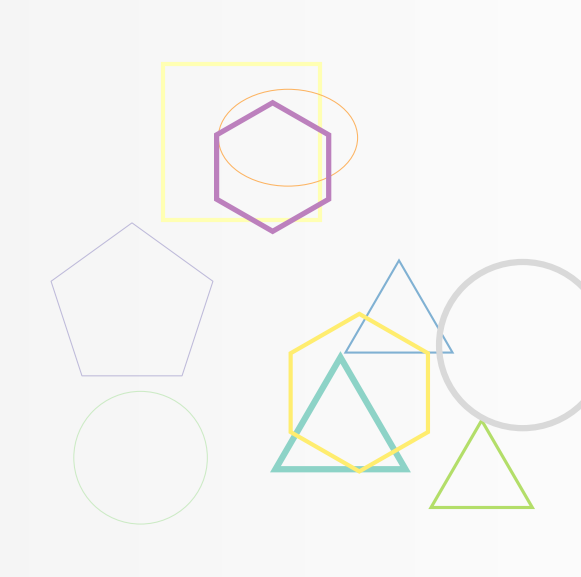[{"shape": "triangle", "thickness": 3, "radius": 0.65, "center": [0.586, 0.251]}, {"shape": "square", "thickness": 2, "radius": 0.67, "center": [0.416, 0.754]}, {"shape": "pentagon", "thickness": 0.5, "radius": 0.73, "center": [0.227, 0.467]}, {"shape": "triangle", "thickness": 1, "radius": 0.53, "center": [0.686, 0.442]}, {"shape": "oval", "thickness": 0.5, "radius": 0.6, "center": [0.495, 0.761]}, {"shape": "triangle", "thickness": 1.5, "radius": 0.5, "center": [0.829, 0.171]}, {"shape": "circle", "thickness": 3, "radius": 0.72, "center": [0.899, 0.402]}, {"shape": "hexagon", "thickness": 2.5, "radius": 0.56, "center": [0.469, 0.71]}, {"shape": "circle", "thickness": 0.5, "radius": 0.57, "center": [0.242, 0.207]}, {"shape": "hexagon", "thickness": 2, "radius": 0.68, "center": [0.618, 0.319]}]